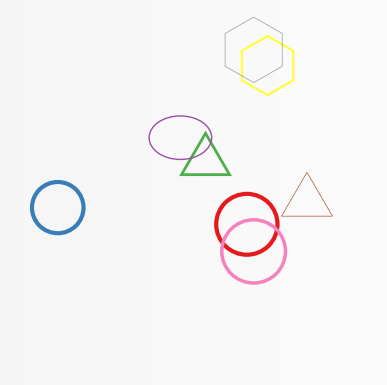[{"shape": "circle", "thickness": 3, "radius": 0.4, "center": [0.637, 0.417]}, {"shape": "circle", "thickness": 3, "radius": 0.33, "center": [0.149, 0.461]}, {"shape": "triangle", "thickness": 2, "radius": 0.36, "center": [0.53, 0.582]}, {"shape": "oval", "thickness": 1, "radius": 0.4, "center": [0.465, 0.642]}, {"shape": "hexagon", "thickness": 1.5, "radius": 0.38, "center": [0.69, 0.83]}, {"shape": "triangle", "thickness": 0.5, "radius": 0.38, "center": [0.792, 0.477]}, {"shape": "circle", "thickness": 2.5, "radius": 0.41, "center": [0.655, 0.347]}, {"shape": "hexagon", "thickness": 0.5, "radius": 0.43, "center": [0.655, 0.871]}]